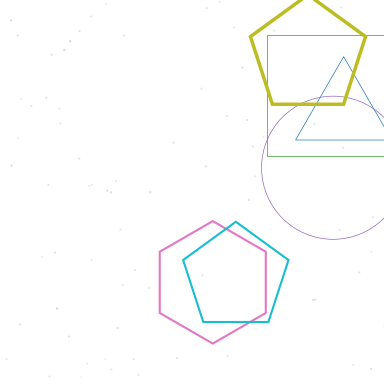[{"shape": "triangle", "thickness": 0.5, "radius": 0.72, "center": [0.893, 0.708]}, {"shape": "square", "thickness": 0.5, "radius": 0.79, "center": [0.851, 0.752]}, {"shape": "circle", "thickness": 0.5, "radius": 0.93, "center": [0.865, 0.564]}, {"shape": "hexagon", "thickness": 1.5, "radius": 0.8, "center": [0.553, 0.267]}, {"shape": "pentagon", "thickness": 2.5, "radius": 0.79, "center": [0.8, 0.856]}, {"shape": "pentagon", "thickness": 1.5, "radius": 0.72, "center": [0.613, 0.28]}]